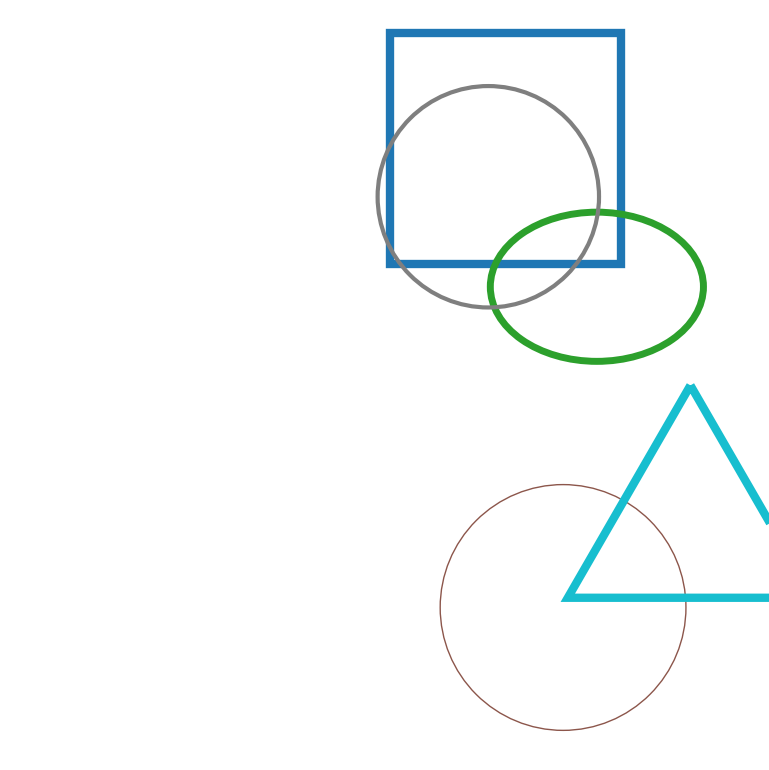[{"shape": "square", "thickness": 3, "radius": 0.75, "center": [0.657, 0.808]}, {"shape": "oval", "thickness": 2.5, "radius": 0.69, "center": [0.775, 0.628]}, {"shape": "circle", "thickness": 0.5, "radius": 0.8, "center": [0.731, 0.211]}, {"shape": "circle", "thickness": 1.5, "radius": 0.72, "center": [0.634, 0.744]}, {"shape": "triangle", "thickness": 3, "radius": 0.92, "center": [0.897, 0.316]}]